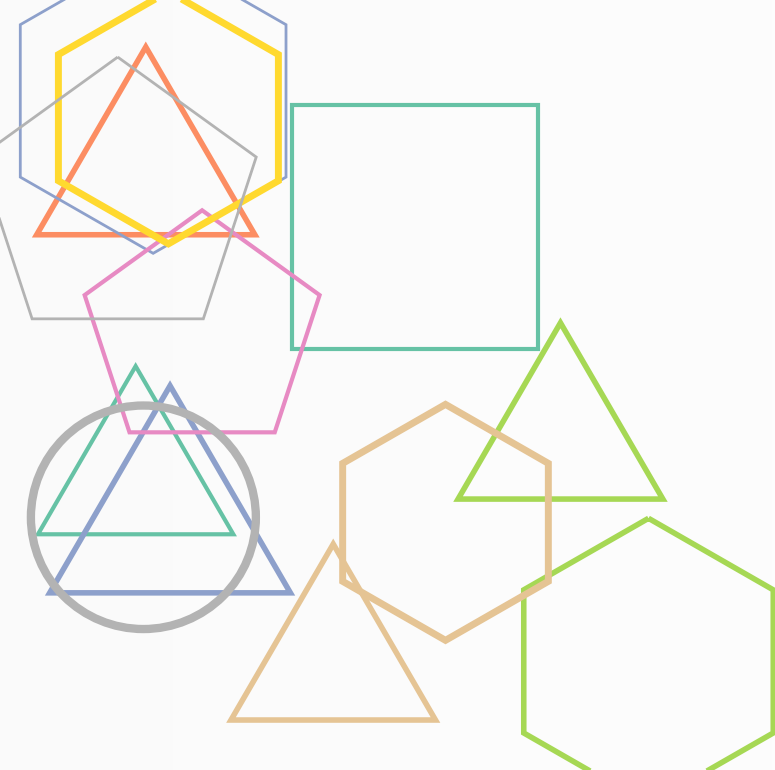[{"shape": "square", "thickness": 1.5, "radius": 0.79, "center": [0.535, 0.705]}, {"shape": "triangle", "thickness": 1.5, "radius": 0.73, "center": [0.175, 0.379]}, {"shape": "triangle", "thickness": 2, "radius": 0.81, "center": [0.188, 0.776]}, {"shape": "triangle", "thickness": 2, "radius": 0.9, "center": [0.219, 0.32]}, {"shape": "hexagon", "thickness": 1, "radius": 0.99, "center": [0.198, 0.869]}, {"shape": "pentagon", "thickness": 1.5, "radius": 0.8, "center": [0.261, 0.567]}, {"shape": "triangle", "thickness": 2, "radius": 0.76, "center": [0.723, 0.428]}, {"shape": "hexagon", "thickness": 2, "radius": 0.93, "center": [0.837, 0.141]}, {"shape": "hexagon", "thickness": 2.5, "radius": 0.82, "center": [0.217, 0.847]}, {"shape": "hexagon", "thickness": 2.5, "radius": 0.77, "center": [0.575, 0.322]}, {"shape": "triangle", "thickness": 2, "radius": 0.76, "center": [0.43, 0.141]}, {"shape": "pentagon", "thickness": 1, "radius": 0.94, "center": [0.152, 0.738]}, {"shape": "circle", "thickness": 3, "radius": 0.73, "center": [0.185, 0.328]}]